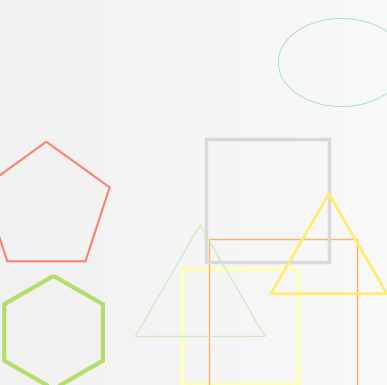[{"shape": "oval", "thickness": 0.5, "radius": 0.82, "center": [0.882, 0.838]}, {"shape": "square", "thickness": 2.5, "radius": 0.75, "center": [0.618, 0.153]}, {"shape": "pentagon", "thickness": 1.5, "radius": 0.86, "center": [0.12, 0.46]}, {"shape": "square", "thickness": 1, "radius": 0.96, "center": [0.729, 0.187]}, {"shape": "hexagon", "thickness": 3, "radius": 0.73, "center": [0.138, 0.136]}, {"shape": "square", "thickness": 2.5, "radius": 0.79, "center": [0.69, 0.479]}, {"shape": "triangle", "thickness": 1, "radius": 0.97, "center": [0.516, 0.223]}, {"shape": "triangle", "thickness": 2, "radius": 0.86, "center": [0.849, 0.324]}]